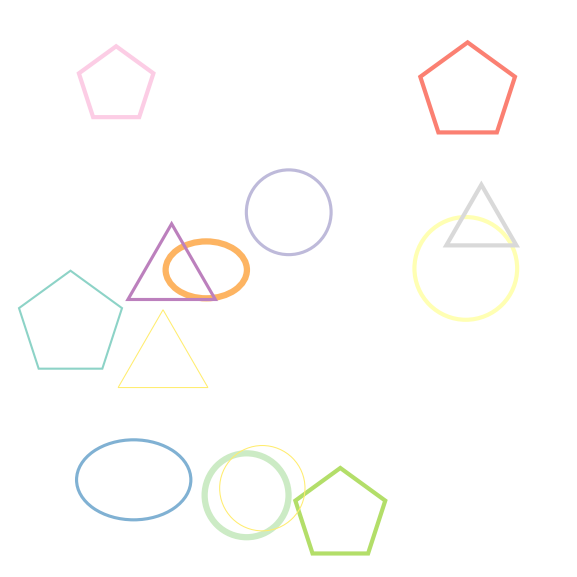[{"shape": "pentagon", "thickness": 1, "radius": 0.47, "center": [0.122, 0.437]}, {"shape": "circle", "thickness": 2, "radius": 0.44, "center": [0.807, 0.534]}, {"shape": "circle", "thickness": 1.5, "radius": 0.37, "center": [0.5, 0.632]}, {"shape": "pentagon", "thickness": 2, "radius": 0.43, "center": [0.81, 0.84]}, {"shape": "oval", "thickness": 1.5, "radius": 0.49, "center": [0.232, 0.168]}, {"shape": "oval", "thickness": 3, "radius": 0.35, "center": [0.357, 0.532]}, {"shape": "pentagon", "thickness": 2, "radius": 0.41, "center": [0.589, 0.107]}, {"shape": "pentagon", "thickness": 2, "radius": 0.34, "center": [0.201, 0.851]}, {"shape": "triangle", "thickness": 2, "radius": 0.35, "center": [0.834, 0.609]}, {"shape": "triangle", "thickness": 1.5, "radius": 0.44, "center": [0.297, 0.524]}, {"shape": "circle", "thickness": 3, "radius": 0.36, "center": [0.427, 0.142]}, {"shape": "circle", "thickness": 0.5, "radius": 0.37, "center": [0.454, 0.154]}, {"shape": "triangle", "thickness": 0.5, "radius": 0.45, "center": [0.282, 0.373]}]